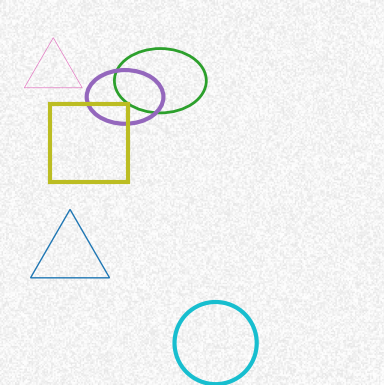[{"shape": "triangle", "thickness": 1, "radius": 0.59, "center": [0.182, 0.338]}, {"shape": "oval", "thickness": 2, "radius": 0.6, "center": [0.417, 0.79]}, {"shape": "oval", "thickness": 3, "radius": 0.5, "center": [0.325, 0.748]}, {"shape": "triangle", "thickness": 0.5, "radius": 0.43, "center": [0.138, 0.815]}, {"shape": "square", "thickness": 3, "radius": 0.5, "center": [0.231, 0.628]}, {"shape": "circle", "thickness": 3, "radius": 0.53, "center": [0.56, 0.109]}]